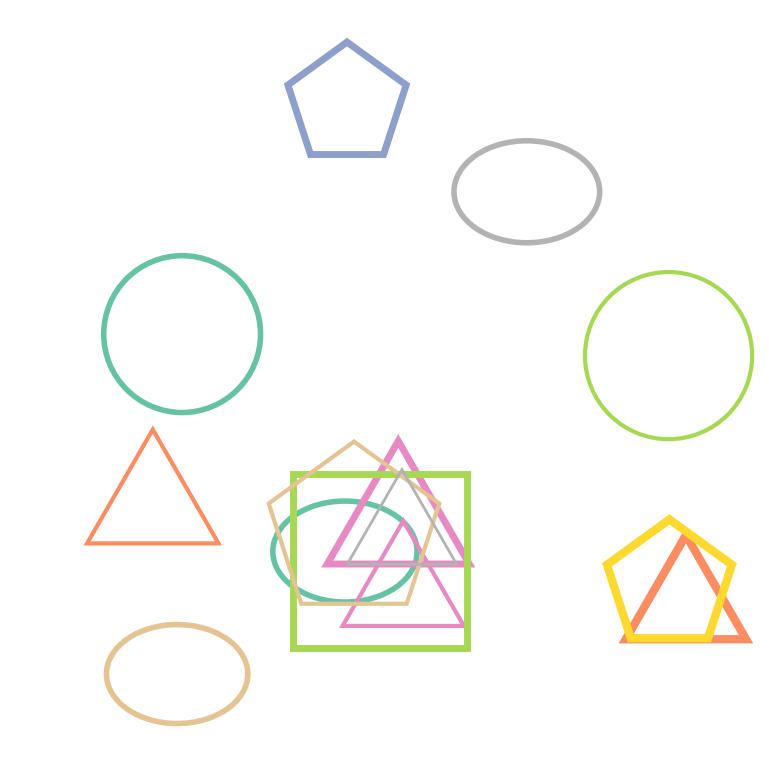[{"shape": "circle", "thickness": 2, "radius": 0.51, "center": [0.237, 0.566]}, {"shape": "oval", "thickness": 2, "radius": 0.47, "center": [0.448, 0.284]}, {"shape": "triangle", "thickness": 3, "radius": 0.45, "center": [0.891, 0.215]}, {"shape": "triangle", "thickness": 1.5, "radius": 0.49, "center": [0.198, 0.344]}, {"shape": "pentagon", "thickness": 2.5, "radius": 0.4, "center": [0.451, 0.865]}, {"shape": "triangle", "thickness": 2.5, "radius": 0.53, "center": [0.517, 0.321]}, {"shape": "triangle", "thickness": 1.5, "radius": 0.45, "center": [0.524, 0.233]}, {"shape": "square", "thickness": 2.5, "radius": 0.57, "center": [0.494, 0.271]}, {"shape": "circle", "thickness": 1.5, "radius": 0.54, "center": [0.868, 0.538]}, {"shape": "pentagon", "thickness": 3, "radius": 0.43, "center": [0.869, 0.24]}, {"shape": "oval", "thickness": 2, "radius": 0.46, "center": [0.23, 0.125]}, {"shape": "pentagon", "thickness": 1.5, "radius": 0.58, "center": [0.46, 0.31]}, {"shape": "oval", "thickness": 2, "radius": 0.47, "center": [0.684, 0.751]}, {"shape": "triangle", "thickness": 1, "radius": 0.41, "center": [0.522, 0.308]}]